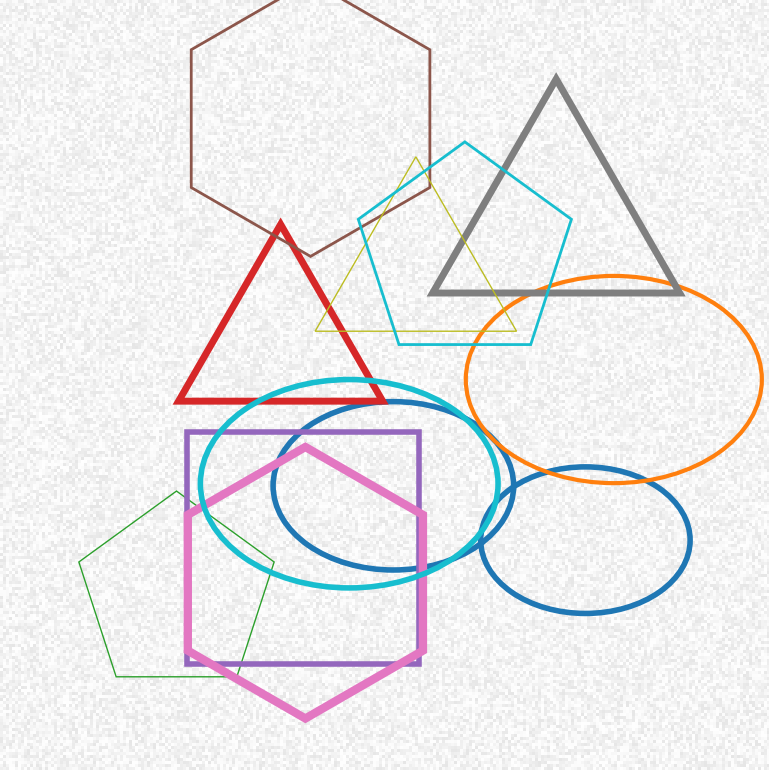[{"shape": "oval", "thickness": 2, "radius": 0.68, "center": [0.76, 0.298]}, {"shape": "oval", "thickness": 2, "radius": 0.78, "center": [0.511, 0.369]}, {"shape": "oval", "thickness": 1.5, "radius": 0.96, "center": [0.797, 0.507]}, {"shape": "pentagon", "thickness": 0.5, "radius": 0.67, "center": [0.229, 0.229]}, {"shape": "triangle", "thickness": 2.5, "radius": 0.77, "center": [0.364, 0.556]}, {"shape": "square", "thickness": 2, "radius": 0.75, "center": [0.394, 0.289]}, {"shape": "hexagon", "thickness": 1, "radius": 0.89, "center": [0.403, 0.846]}, {"shape": "hexagon", "thickness": 3, "radius": 0.88, "center": [0.397, 0.243]}, {"shape": "triangle", "thickness": 2.5, "radius": 0.93, "center": [0.722, 0.712]}, {"shape": "triangle", "thickness": 0.5, "radius": 0.76, "center": [0.54, 0.645]}, {"shape": "pentagon", "thickness": 1, "radius": 0.73, "center": [0.604, 0.67]}, {"shape": "oval", "thickness": 2, "radius": 0.97, "center": [0.454, 0.372]}]